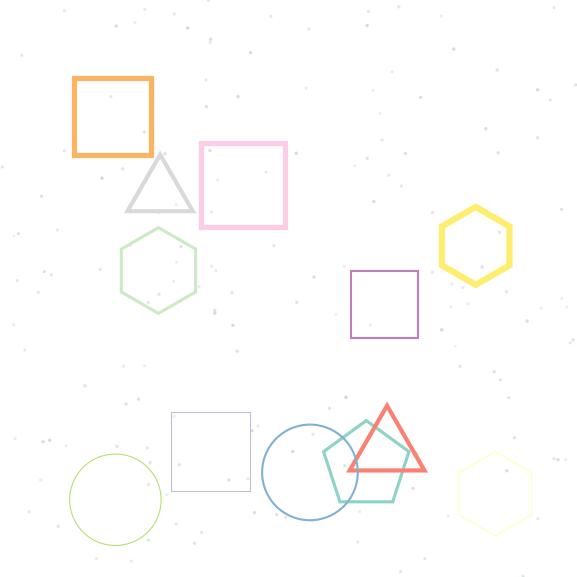[{"shape": "pentagon", "thickness": 1.5, "radius": 0.39, "center": [0.634, 0.193]}, {"shape": "hexagon", "thickness": 0.5, "radius": 0.36, "center": [0.858, 0.144]}, {"shape": "square", "thickness": 0.5, "radius": 0.34, "center": [0.365, 0.218]}, {"shape": "triangle", "thickness": 2, "radius": 0.37, "center": [0.67, 0.222]}, {"shape": "circle", "thickness": 1, "radius": 0.41, "center": [0.537, 0.181]}, {"shape": "square", "thickness": 2.5, "radius": 0.33, "center": [0.195, 0.797]}, {"shape": "circle", "thickness": 0.5, "radius": 0.4, "center": [0.2, 0.134]}, {"shape": "square", "thickness": 2.5, "radius": 0.37, "center": [0.421, 0.679]}, {"shape": "triangle", "thickness": 2, "radius": 0.33, "center": [0.277, 0.666]}, {"shape": "square", "thickness": 1, "radius": 0.29, "center": [0.666, 0.472]}, {"shape": "hexagon", "thickness": 1.5, "radius": 0.37, "center": [0.274, 0.531]}, {"shape": "hexagon", "thickness": 3, "radius": 0.34, "center": [0.824, 0.573]}]